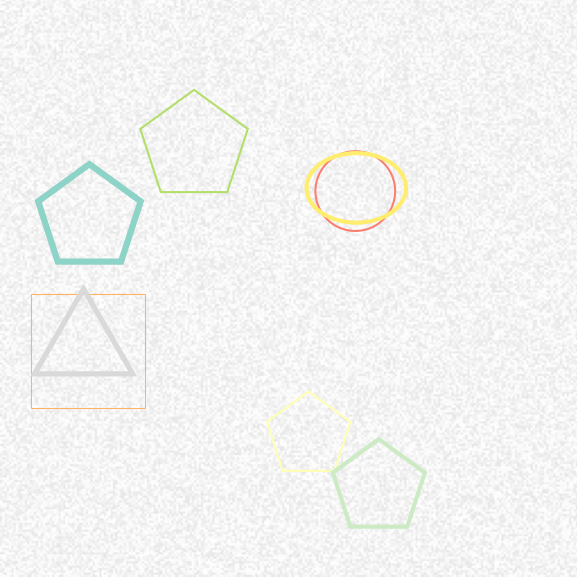[{"shape": "pentagon", "thickness": 3, "radius": 0.47, "center": [0.155, 0.622]}, {"shape": "pentagon", "thickness": 1, "radius": 0.38, "center": [0.534, 0.245]}, {"shape": "circle", "thickness": 1, "radius": 0.35, "center": [0.615, 0.668]}, {"shape": "square", "thickness": 0.5, "radius": 0.5, "center": [0.153, 0.392]}, {"shape": "pentagon", "thickness": 1, "radius": 0.49, "center": [0.336, 0.746]}, {"shape": "triangle", "thickness": 2.5, "radius": 0.49, "center": [0.145, 0.401]}, {"shape": "pentagon", "thickness": 2, "radius": 0.42, "center": [0.656, 0.155]}, {"shape": "oval", "thickness": 2, "radius": 0.43, "center": [0.617, 0.674]}]